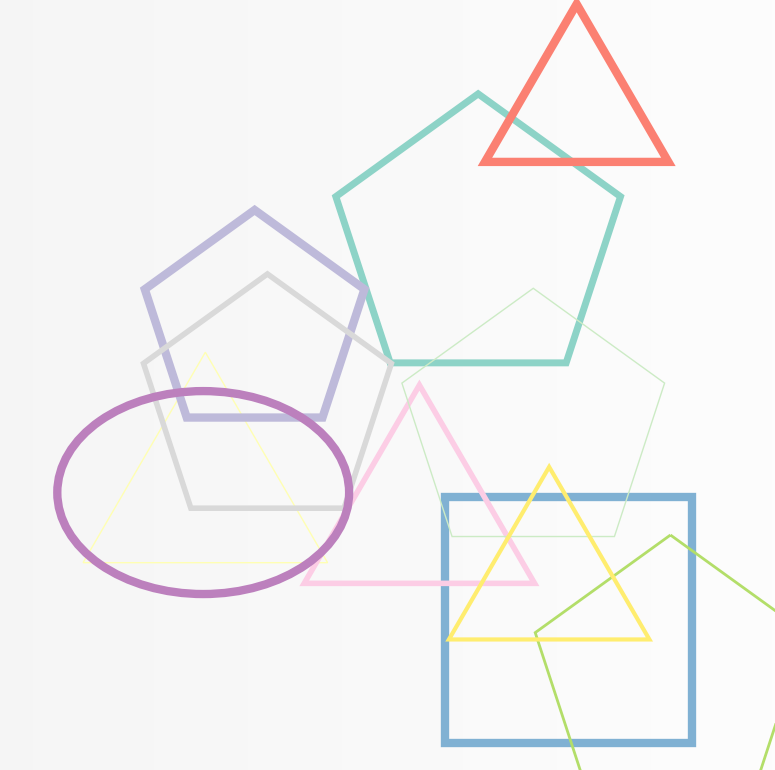[{"shape": "pentagon", "thickness": 2.5, "radius": 0.97, "center": [0.617, 0.685]}, {"shape": "triangle", "thickness": 0.5, "radius": 0.91, "center": [0.265, 0.36]}, {"shape": "pentagon", "thickness": 3, "radius": 0.74, "center": [0.329, 0.578]}, {"shape": "triangle", "thickness": 3, "radius": 0.68, "center": [0.744, 0.858]}, {"shape": "square", "thickness": 3, "radius": 0.8, "center": [0.733, 0.195]}, {"shape": "pentagon", "thickness": 1, "radius": 0.92, "center": [0.865, 0.122]}, {"shape": "triangle", "thickness": 2, "radius": 0.86, "center": [0.541, 0.328]}, {"shape": "pentagon", "thickness": 2, "radius": 0.84, "center": [0.345, 0.476]}, {"shape": "oval", "thickness": 3, "radius": 0.94, "center": [0.262, 0.36]}, {"shape": "pentagon", "thickness": 0.5, "radius": 0.89, "center": [0.688, 0.447]}, {"shape": "triangle", "thickness": 1.5, "radius": 0.75, "center": [0.709, 0.244]}]